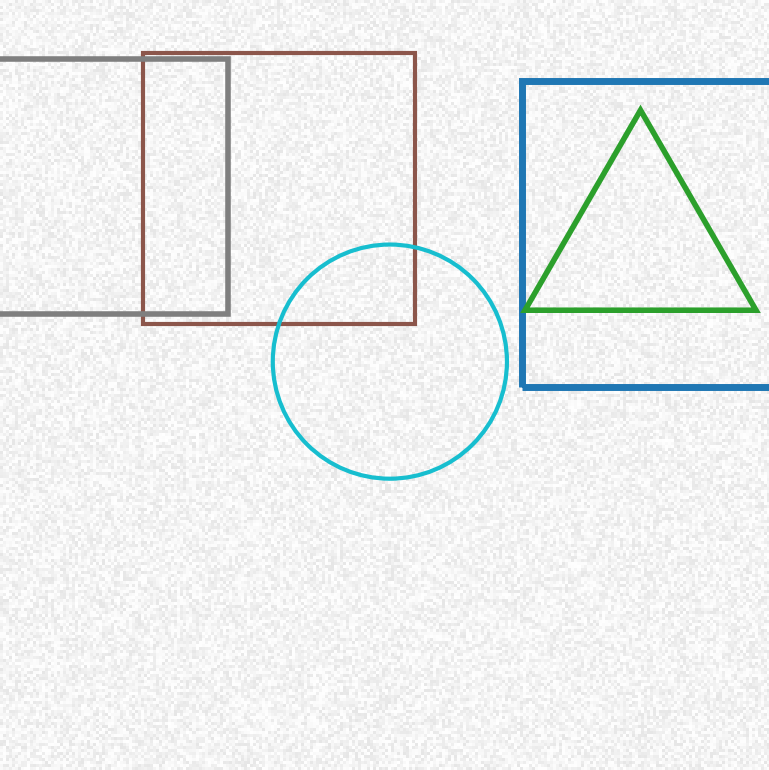[{"shape": "square", "thickness": 2.5, "radius": 0.99, "center": [0.877, 0.696]}, {"shape": "triangle", "thickness": 2, "radius": 0.87, "center": [0.832, 0.684]}, {"shape": "square", "thickness": 1.5, "radius": 0.88, "center": [0.363, 0.755]}, {"shape": "square", "thickness": 2, "radius": 0.83, "center": [0.131, 0.758]}, {"shape": "circle", "thickness": 1.5, "radius": 0.76, "center": [0.506, 0.53]}]